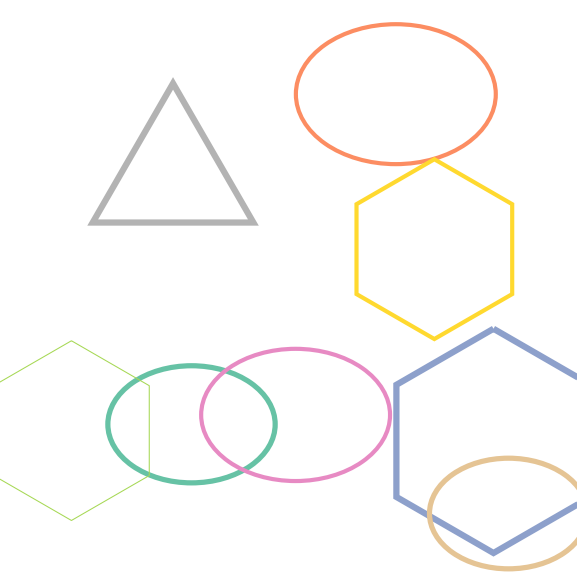[{"shape": "oval", "thickness": 2.5, "radius": 0.72, "center": [0.332, 0.264]}, {"shape": "oval", "thickness": 2, "radius": 0.87, "center": [0.685, 0.836]}, {"shape": "hexagon", "thickness": 3, "radius": 0.97, "center": [0.855, 0.236]}, {"shape": "oval", "thickness": 2, "radius": 0.82, "center": [0.512, 0.281]}, {"shape": "hexagon", "thickness": 0.5, "radius": 0.78, "center": [0.124, 0.253]}, {"shape": "hexagon", "thickness": 2, "radius": 0.78, "center": [0.752, 0.568]}, {"shape": "oval", "thickness": 2.5, "radius": 0.68, "center": [0.881, 0.11]}, {"shape": "triangle", "thickness": 3, "radius": 0.8, "center": [0.3, 0.694]}]